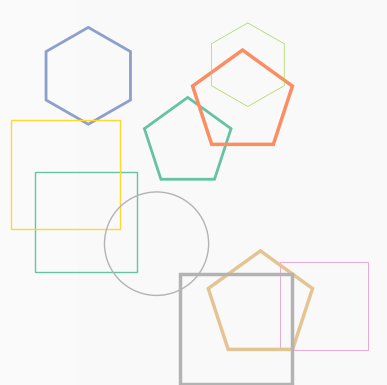[{"shape": "square", "thickness": 1, "radius": 0.65, "center": [0.222, 0.424]}, {"shape": "pentagon", "thickness": 2, "radius": 0.59, "center": [0.484, 0.629]}, {"shape": "pentagon", "thickness": 2.5, "radius": 0.68, "center": [0.626, 0.735]}, {"shape": "hexagon", "thickness": 2, "radius": 0.63, "center": [0.228, 0.803]}, {"shape": "square", "thickness": 0.5, "radius": 0.57, "center": [0.837, 0.205]}, {"shape": "hexagon", "thickness": 0.5, "radius": 0.54, "center": [0.64, 0.832]}, {"shape": "square", "thickness": 1, "radius": 0.7, "center": [0.168, 0.547]}, {"shape": "pentagon", "thickness": 2.5, "radius": 0.71, "center": [0.672, 0.207]}, {"shape": "square", "thickness": 2.5, "radius": 0.72, "center": [0.609, 0.145]}, {"shape": "circle", "thickness": 1, "radius": 0.67, "center": [0.404, 0.367]}]